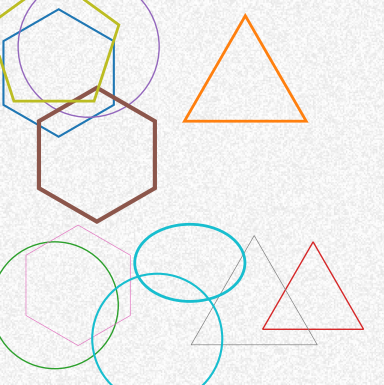[{"shape": "hexagon", "thickness": 1.5, "radius": 0.83, "center": [0.152, 0.81]}, {"shape": "triangle", "thickness": 2, "radius": 0.91, "center": [0.637, 0.777]}, {"shape": "circle", "thickness": 1, "radius": 0.82, "center": [0.142, 0.207]}, {"shape": "triangle", "thickness": 1, "radius": 0.76, "center": [0.813, 0.22]}, {"shape": "circle", "thickness": 1, "radius": 0.92, "center": [0.23, 0.879]}, {"shape": "hexagon", "thickness": 3, "radius": 0.87, "center": [0.252, 0.598]}, {"shape": "hexagon", "thickness": 0.5, "radius": 0.78, "center": [0.203, 0.259]}, {"shape": "triangle", "thickness": 0.5, "radius": 0.95, "center": [0.66, 0.199]}, {"shape": "pentagon", "thickness": 2, "radius": 0.89, "center": [0.14, 0.881]}, {"shape": "oval", "thickness": 2, "radius": 0.72, "center": [0.493, 0.317]}, {"shape": "circle", "thickness": 1.5, "radius": 0.84, "center": [0.408, 0.12]}]